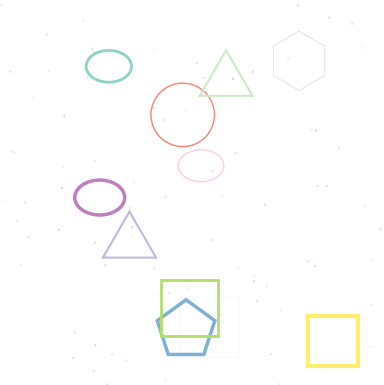[{"shape": "oval", "thickness": 2, "radius": 0.29, "center": [0.283, 0.828]}, {"shape": "square", "thickness": 0.5, "radius": 0.39, "center": [0.544, 0.15]}, {"shape": "triangle", "thickness": 1.5, "radius": 0.4, "center": [0.336, 0.371]}, {"shape": "circle", "thickness": 1, "radius": 0.41, "center": [0.475, 0.702]}, {"shape": "pentagon", "thickness": 2.5, "radius": 0.39, "center": [0.483, 0.143]}, {"shape": "square", "thickness": 2, "radius": 0.37, "center": [0.492, 0.2]}, {"shape": "oval", "thickness": 1, "radius": 0.3, "center": [0.522, 0.57]}, {"shape": "hexagon", "thickness": 0.5, "radius": 0.38, "center": [0.777, 0.842]}, {"shape": "oval", "thickness": 2.5, "radius": 0.32, "center": [0.259, 0.487]}, {"shape": "triangle", "thickness": 1.5, "radius": 0.4, "center": [0.587, 0.791]}, {"shape": "square", "thickness": 3, "radius": 0.32, "center": [0.866, 0.114]}]